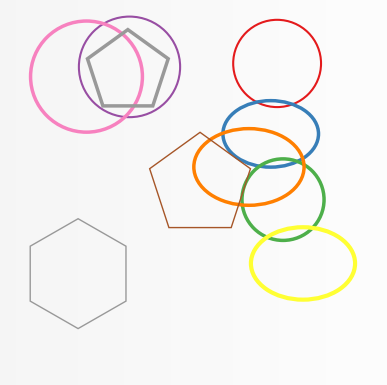[{"shape": "circle", "thickness": 1.5, "radius": 0.57, "center": [0.715, 0.835]}, {"shape": "oval", "thickness": 2.5, "radius": 0.62, "center": [0.699, 0.652]}, {"shape": "circle", "thickness": 2.5, "radius": 0.53, "center": [0.73, 0.481]}, {"shape": "circle", "thickness": 1.5, "radius": 0.65, "center": [0.334, 0.826]}, {"shape": "oval", "thickness": 2.5, "radius": 0.71, "center": [0.642, 0.566]}, {"shape": "oval", "thickness": 3, "radius": 0.67, "center": [0.782, 0.316]}, {"shape": "pentagon", "thickness": 1, "radius": 0.68, "center": [0.516, 0.52]}, {"shape": "circle", "thickness": 2.5, "radius": 0.72, "center": [0.223, 0.801]}, {"shape": "pentagon", "thickness": 2.5, "radius": 0.55, "center": [0.33, 0.814]}, {"shape": "hexagon", "thickness": 1, "radius": 0.71, "center": [0.202, 0.289]}]